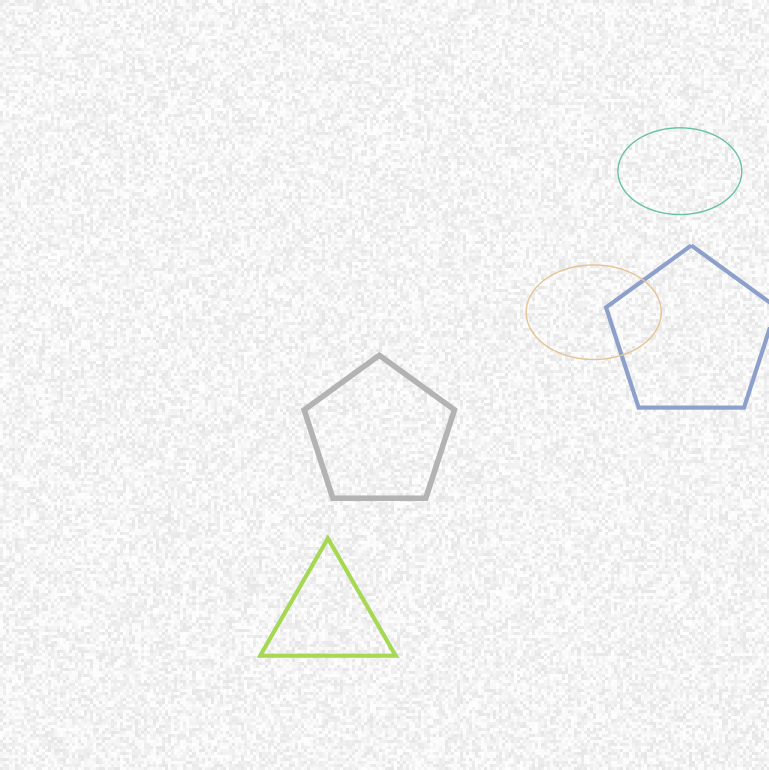[{"shape": "oval", "thickness": 0.5, "radius": 0.4, "center": [0.883, 0.778]}, {"shape": "pentagon", "thickness": 1.5, "radius": 0.58, "center": [0.898, 0.565]}, {"shape": "triangle", "thickness": 1.5, "radius": 0.51, "center": [0.426, 0.199]}, {"shape": "oval", "thickness": 0.5, "radius": 0.44, "center": [0.771, 0.595]}, {"shape": "pentagon", "thickness": 2, "radius": 0.51, "center": [0.493, 0.436]}]